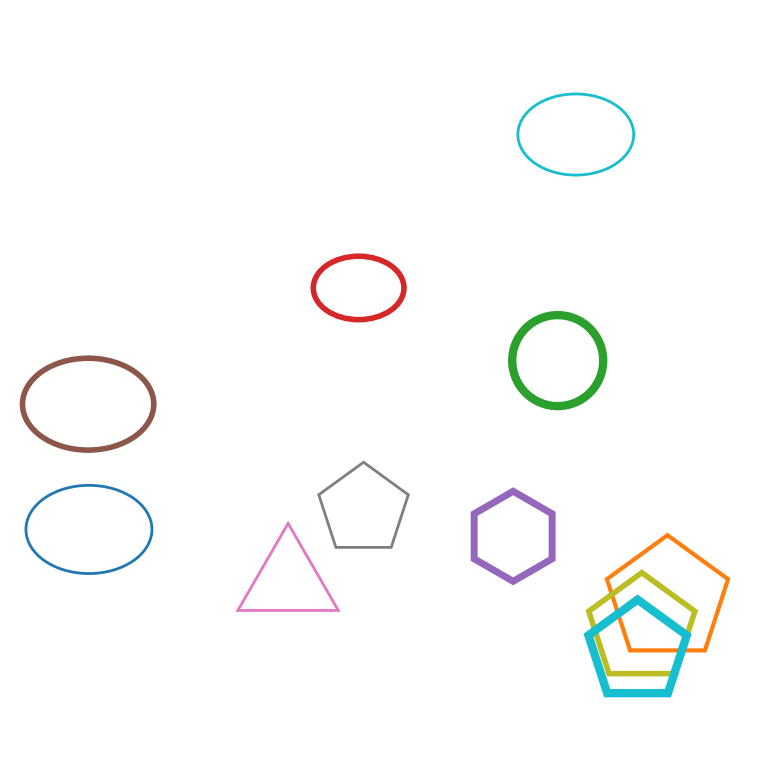[{"shape": "oval", "thickness": 1, "radius": 0.41, "center": [0.116, 0.312]}, {"shape": "pentagon", "thickness": 1.5, "radius": 0.41, "center": [0.867, 0.222]}, {"shape": "circle", "thickness": 3, "radius": 0.3, "center": [0.724, 0.532]}, {"shape": "oval", "thickness": 2, "radius": 0.29, "center": [0.466, 0.626]}, {"shape": "hexagon", "thickness": 2.5, "radius": 0.29, "center": [0.666, 0.304]}, {"shape": "oval", "thickness": 2, "radius": 0.43, "center": [0.114, 0.475]}, {"shape": "triangle", "thickness": 1, "radius": 0.38, "center": [0.374, 0.245]}, {"shape": "pentagon", "thickness": 1, "radius": 0.31, "center": [0.472, 0.339]}, {"shape": "pentagon", "thickness": 2, "radius": 0.36, "center": [0.834, 0.184]}, {"shape": "pentagon", "thickness": 3, "radius": 0.34, "center": [0.828, 0.154]}, {"shape": "oval", "thickness": 1, "radius": 0.38, "center": [0.748, 0.825]}]